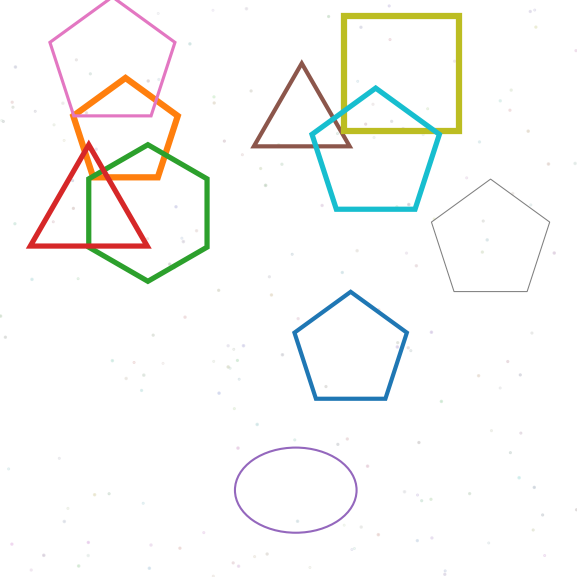[{"shape": "pentagon", "thickness": 2, "radius": 0.51, "center": [0.607, 0.391]}, {"shape": "pentagon", "thickness": 3, "radius": 0.48, "center": [0.217, 0.769]}, {"shape": "hexagon", "thickness": 2.5, "radius": 0.59, "center": [0.256, 0.63]}, {"shape": "triangle", "thickness": 2.5, "radius": 0.58, "center": [0.154, 0.632]}, {"shape": "oval", "thickness": 1, "radius": 0.53, "center": [0.512, 0.15]}, {"shape": "triangle", "thickness": 2, "radius": 0.48, "center": [0.523, 0.794]}, {"shape": "pentagon", "thickness": 1.5, "radius": 0.57, "center": [0.195, 0.891]}, {"shape": "pentagon", "thickness": 0.5, "radius": 0.54, "center": [0.849, 0.581]}, {"shape": "square", "thickness": 3, "radius": 0.5, "center": [0.695, 0.872]}, {"shape": "pentagon", "thickness": 2.5, "radius": 0.58, "center": [0.651, 0.731]}]